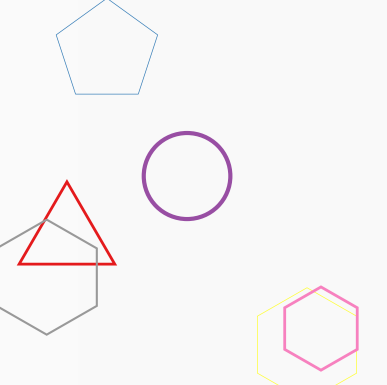[{"shape": "triangle", "thickness": 2, "radius": 0.71, "center": [0.173, 0.385]}, {"shape": "pentagon", "thickness": 0.5, "radius": 0.69, "center": [0.276, 0.867]}, {"shape": "circle", "thickness": 3, "radius": 0.56, "center": [0.483, 0.543]}, {"shape": "hexagon", "thickness": 0.5, "radius": 0.74, "center": [0.792, 0.105]}, {"shape": "hexagon", "thickness": 2, "radius": 0.54, "center": [0.828, 0.147]}, {"shape": "hexagon", "thickness": 1.5, "radius": 0.75, "center": [0.12, 0.28]}]